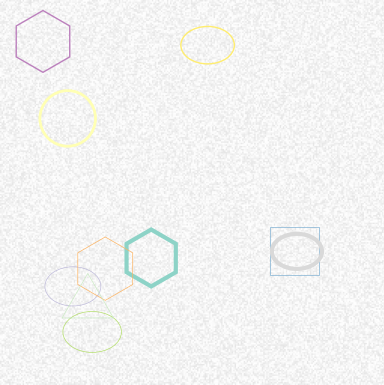[{"shape": "hexagon", "thickness": 3, "radius": 0.37, "center": [0.393, 0.33]}, {"shape": "circle", "thickness": 2, "radius": 0.36, "center": [0.176, 0.692]}, {"shape": "oval", "thickness": 0.5, "radius": 0.36, "center": [0.189, 0.256]}, {"shape": "square", "thickness": 0.5, "radius": 0.31, "center": [0.764, 0.348]}, {"shape": "hexagon", "thickness": 0.5, "radius": 0.41, "center": [0.273, 0.302]}, {"shape": "oval", "thickness": 0.5, "radius": 0.38, "center": [0.239, 0.138]}, {"shape": "oval", "thickness": 3, "radius": 0.33, "center": [0.771, 0.347]}, {"shape": "hexagon", "thickness": 1, "radius": 0.4, "center": [0.112, 0.892]}, {"shape": "triangle", "thickness": 0.5, "radius": 0.39, "center": [0.228, 0.213]}, {"shape": "oval", "thickness": 1, "radius": 0.35, "center": [0.539, 0.883]}]